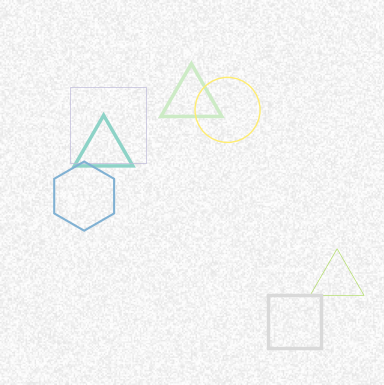[{"shape": "triangle", "thickness": 2.5, "radius": 0.44, "center": [0.269, 0.613]}, {"shape": "square", "thickness": 0.5, "radius": 0.49, "center": [0.28, 0.676]}, {"shape": "hexagon", "thickness": 1.5, "radius": 0.45, "center": [0.219, 0.491]}, {"shape": "triangle", "thickness": 0.5, "radius": 0.4, "center": [0.876, 0.273]}, {"shape": "square", "thickness": 2.5, "radius": 0.34, "center": [0.766, 0.165]}, {"shape": "triangle", "thickness": 2.5, "radius": 0.46, "center": [0.497, 0.743]}, {"shape": "circle", "thickness": 1, "radius": 0.42, "center": [0.591, 0.715]}]